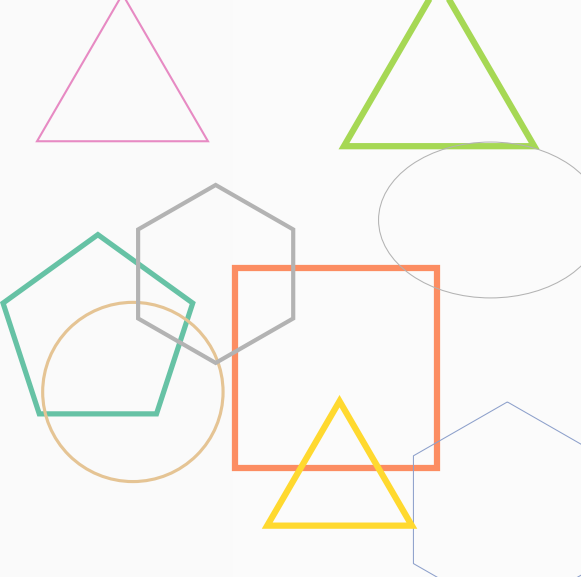[{"shape": "pentagon", "thickness": 2.5, "radius": 0.86, "center": [0.168, 0.421]}, {"shape": "square", "thickness": 3, "radius": 0.87, "center": [0.579, 0.362]}, {"shape": "hexagon", "thickness": 0.5, "radius": 0.93, "center": [0.873, 0.117]}, {"shape": "triangle", "thickness": 1, "radius": 0.85, "center": [0.211, 0.839]}, {"shape": "triangle", "thickness": 3, "radius": 0.95, "center": [0.755, 0.841]}, {"shape": "triangle", "thickness": 3, "radius": 0.72, "center": [0.584, 0.161]}, {"shape": "circle", "thickness": 1.5, "radius": 0.78, "center": [0.229, 0.32]}, {"shape": "oval", "thickness": 0.5, "radius": 0.96, "center": [0.844, 0.618]}, {"shape": "hexagon", "thickness": 2, "radius": 0.77, "center": [0.371, 0.525]}]